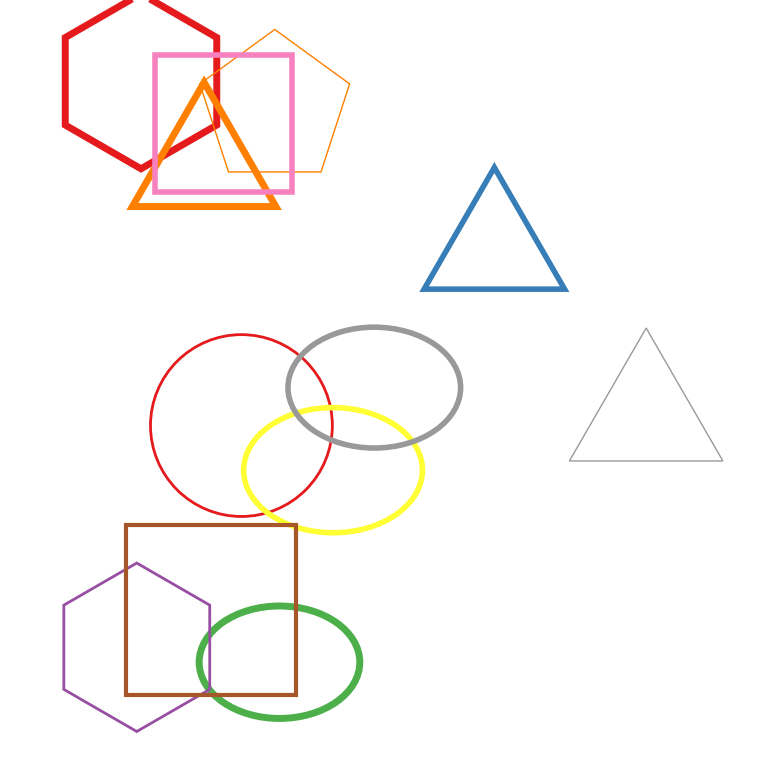[{"shape": "hexagon", "thickness": 2.5, "radius": 0.57, "center": [0.183, 0.894]}, {"shape": "circle", "thickness": 1, "radius": 0.59, "center": [0.314, 0.447]}, {"shape": "triangle", "thickness": 2, "radius": 0.53, "center": [0.642, 0.677]}, {"shape": "oval", "thickness": 2.5, "radius": 0.52, "center": [0.363, 0.14]}, {"shape": "hexagon", "thickness": 1, "radius": 0.55, "center": [0.178, 0.159]}, {"shape": "pentagon", "thickness": 0.5, "radius": 0.51, "center": [0.357, 0.859]}, {"shape": "triangle", "thickness": 2.5, "radius": 0.54, "center": [0.265, 0.786]}, {"shape": "oval", "thickness": 2, "radius": 0.58, "center": [0.433, 0.389]}, {"shape": "square", "thickness": 1.5, "radius": 0.55, "center": [0.274, 0.208]}, {"shape": "square", "thickness": 2, "radius": 0.44, "center": [0.291, 0.839]}, {"shape": "oval", "thickness": 2, "radius": 0.56, "center": [0.486, 0.497]}, {"shape": "triangle", "thickness": 0.5, "radius": 0.58, "center": [0.839, 0.459]}]